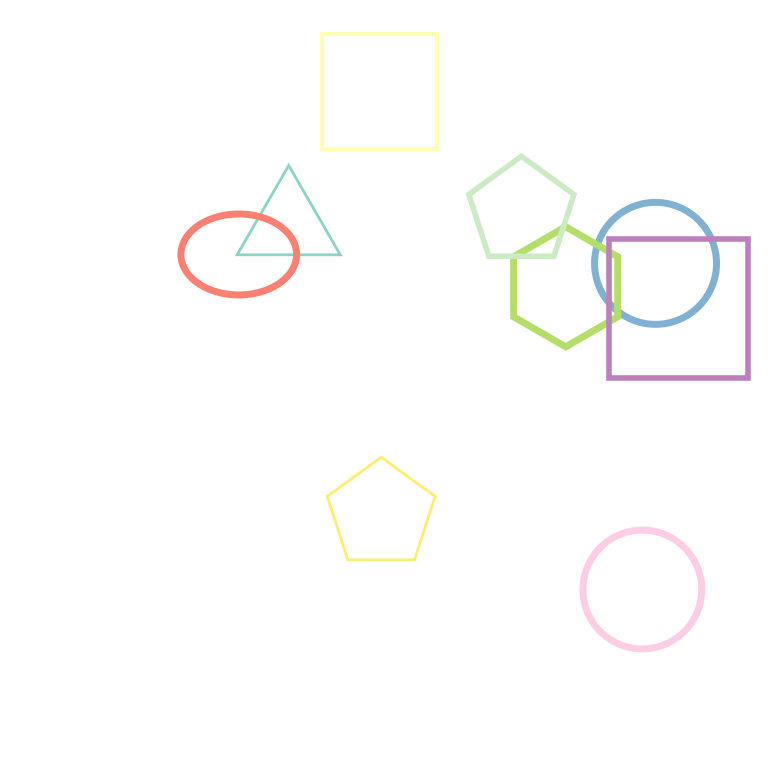[{"shape": "triangle", "thickness": 1, "radius": 0.39, "center": [0.375, 0.708]}, {"shape": "square", "thickness": 1.5, "radius": 0.37, "center": [0.493, 0.881]}, {"shape": "oval", "thickness": 2.5, "radius": 0.38, "center": [0.31, 0.67]}, {"shape": "circle", "thickness": 2.5, "radius": 0.4, "center": [0.851, 0.658]}, {"shape": "hexagon", "thickness": 2.5, "radius": 0.39, "center": [0.735, 0.628]}, {"shape": "circle", "thickness": 2.5, "radius": 0.39, "center": [0.834, 0.234]}, {"shape": "square", "thickness": 2, "radius": 0.45, "center": [0.881, 0.6]}, {"shape": "pentagon", "thickness": 2, "radius": 0.36, "center": [0.677, 0.725]}, {"shape": "pentagon", "thickness": 1, "radius": 0.37, "center": [0.495, 0.333]}]